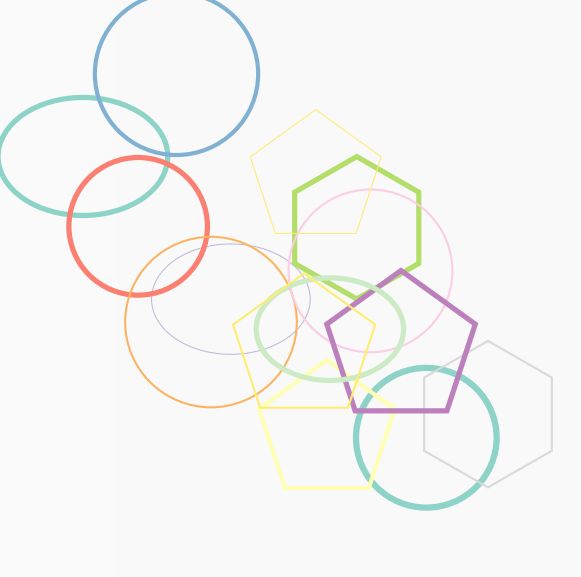[{"shape": "oval", "thickness": 2.5, "radius": 0.73, "center": [0.143, 0.728]}, {"shape": "circle", "thickness": 3, "radius": 0.6, "center": [0.733, 0.241]}, {"shape": "pentagon", "thickness": 2, "radius": 0.61, "center": [0.562, 0.253]}, {"shape": "oval", "thickness": 0.5, "radius": 0.68, "center": [0.397, 0.481]}, {"shape": "circle", "thickness": 2.5, "radius": 0.6, "center": [0.238, 0.607]}, {"shape": "circle", "thickness": 2, "radius": 0.7, "center": [0.304, 0.871]}, {"shape": "circle", "thickness": 1, "radius": 0.74, "center": [0.363, 0.441]}, {"shape": "hexagon", "thickness": 2.5, "radius": 0.62, "center": [0.614, 0.605]}, {"shape": "circle", "thickness": 1, "radius": 0.7, "center": [0.637, 0.53]}, {"shape": "hexagon", "thickness": 1, "radius": 0.63, "center": [0.84, 0.282]}, {"shape": "pentagon", "thickness": 2.5, "radius": 0.67, "center": [0.69, 0.396]}, {"shape": "oval", "thickness": 2.5, "radius": 0.63, "center": [0.568, 0.429]}, {"shape": "pentagon", "thickness": 0.5, "radius": 0.59, "center": [0.543, 0.691]}, {"shape": "pentagon", "thickness": 1, "radius": 0.64, "center": [0.523, 0.397]}]